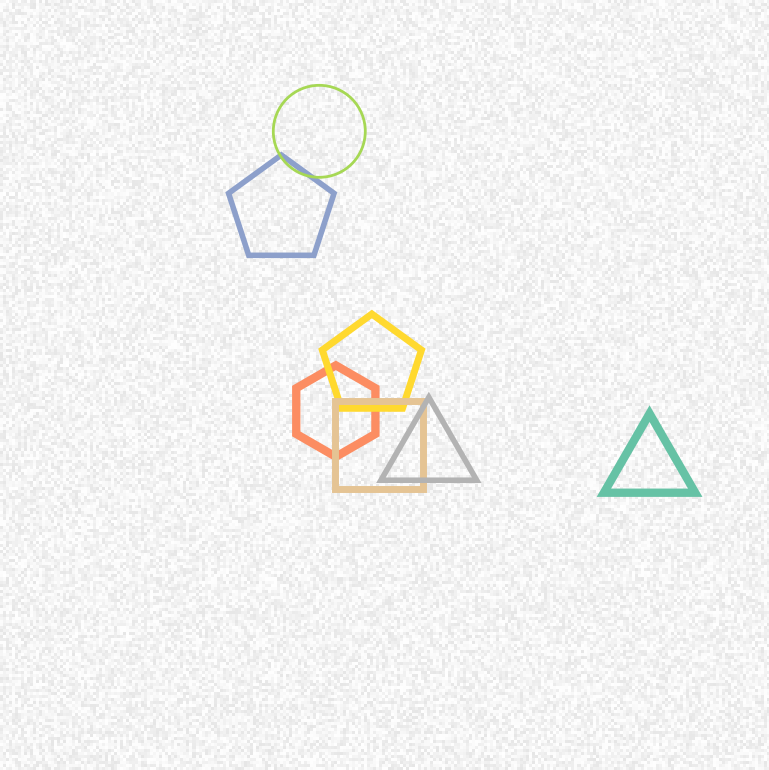[{"shape": "triangle", "thickness": 3, "radius": 0.34, "center": [0.844, 0.394]}, {"shape": "hexagon", "thickness": 3, "radius": 0.3, "center": [0.436, 0.466]}, {"shape": "pentagon", "thickness": 2, "radius": 0.36, "center": [0.365, 0.727]}, {"shape": "circle", "thickness": 1, "radius": 0.3, "center": [0.415, 0.829]}, {"shape": "pentagon", "thickness": 2.5, "radius": 0.34, "center": [0.483, 0.525]}, {"shape": "square", "thickness": 2.5, "radius": 0.29, "center": [0.492, 0.422]}, {"shape": "triangle", "thickness": 2, "radius": 0.36, "center": [0.557, 0.412]}]